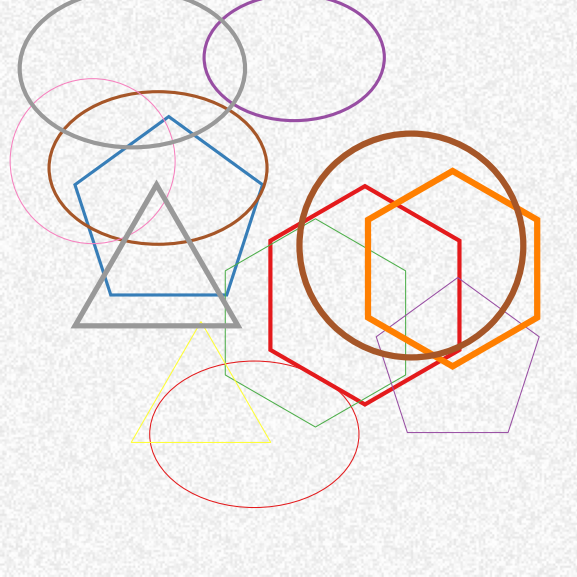[{"shape": "oval", "thickness": 0.5, "radius": 0.91, "center": [0.44, 0.247]}, {"shape": "hexagon", "thickness": 2, "radius": 0.95, "center": [0.632, 0.488]}, {"shape": "pentagon", "thickness": 1.5, "radius": 0.85, "center": [0.292, 0.626]}, {"shape": "hexagon", "thickness": 0.5, "radius": 0.9, "center": [0.546, 0.44]}, {"shape": "oval", "thickness": 1.5, "radius": 0.78, "center": [0.509, 0.899]}, {"shape": "pentagon", "thickness": 0.5, "radius": 0.74, "center": [0.793, 0.37]}, {"shape": "hexagon", "thickness": 3, "radius": 0.85, "center": [0.784, 0.534]}, {"shape": "triangle", "thickness": 0.5, "radius": 0.7, "center": [0.348, 0.303]}, {"shape": "circle", "thickness": 3, "radius": 0.97, "center": [0.712, 0.574]}, {"shape": "oval", "thickness": 1.5, "radius": 0.94, "center": [0.274, 0.708]}, {"shape": "circle", "thickness": 0.5, "radius": 0.71, "center": [0.16, 0.72]}, {"shape": "triangle", "thickness": 2.5, "radius": 0.81, "center": [0.271, 0.516]}, {"shape": "oval", "thickness": 2, "radius": 0.98, "center": [0.229, 0.881]}]